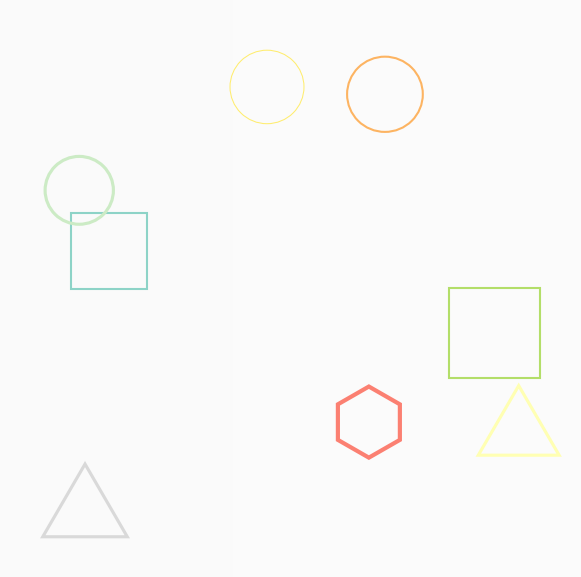[{"shape": "square", "thickness": 1, "radius": 0.33, "center": [0.187, 0.564]}, {"shape": "triangle", "thickness": 1.5, "radius": 0.4, "center": [0.892, 0.251]}, {"shape": "hexagon", "thickness": 2, "radius": 0.31, "center": [0.635, 0.268]}, {"shape": "circle", "thickness": 1, "radius": 0.33, "center": [0.662, 0.836]}, {"shape": "square", "thickness": 1, "radius": 0.39, "center": [0.851, 0.422]}, {"shape": "triangle", "thickness": 1.5, "radius": 0.42, "center": [0.146, 0.112]}, {"shape": "circle", "thickness": 1.5, "radius": 0.29, "center": [0.136, 0.67]}, {"shape": "circle", "thickness": 0.5, "radius": 0.32, "center": [0.459, 0.849]}]